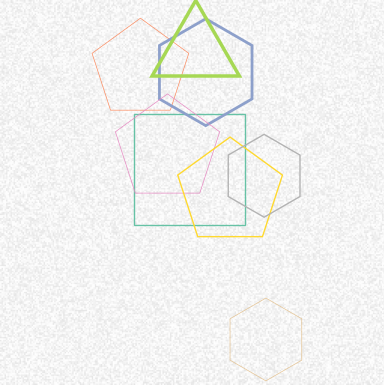[{"shape": "square", "thickness": 1, "radius": 0.72, "center": [0.492, 0.56]}, {"shape": "pentagon", "thickness": 0.5, "radius": 0.66, "center": [0.365, 0.821]}, {"shape": "hexagon", "thickness": 2, "radius": 0.69, "center": [0.534, 0.812]}, {"shape": "pentagon", "thickness": 0.5, "radius": 0.71, "center": [0.435, 0.614]}, {"shape": "triangle", "thickness": 2.5, "radius": 0.65, "center": [0.508, 0.868]}, {"shape": "pentagon", "thickness": 1, "radius": 0.71, "center": [0.598, 0.501]}, {"shape": "hexagon", "thickness": 0.5, "radius": 0.54, "center": [0.691, 0.118]}, {"shape": "hexagon", "thickness": 1, "radius": 0.54, "center": [0.686, 0.543]}]